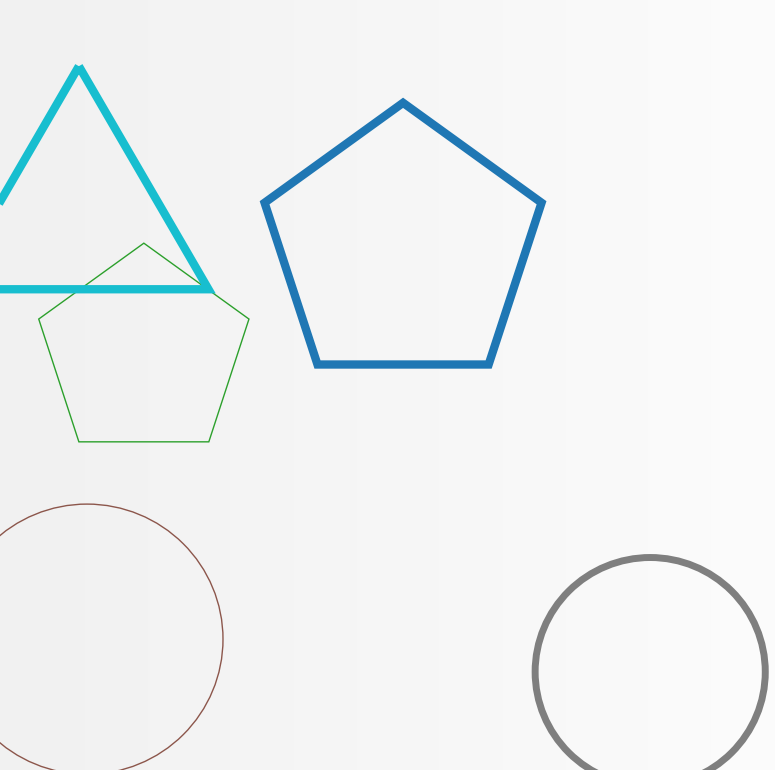[{"shape": "pentagon", "thickness": 3, "radius": 0.94, "center": [0.52, 0.679]}, {"shape": "pentagon", "thickness": 0.5, "radius": 0.71, "center": [0.186, 0.542]}, {"shape": "circle", "thickness": 0.5, "radius": 0.88, "center": [0.112, 0.17]}, {"shape": "circle", "thickness": 2.5, "radius": 0.74, "center": [0.839, 0.127]}, {"shape": "triangle", "thickness": 3, "radius": 0.97, "center": [0.102, 0.721]}]